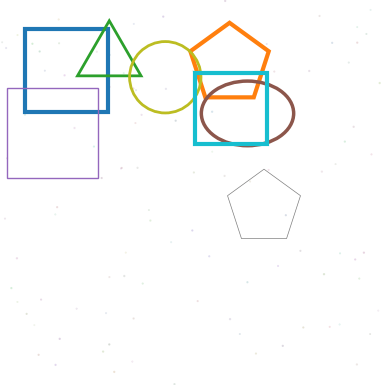[{"shape": "square", "thickness": 3, "radius": 0.54, "center": [0.173, 0.818]}, {"shape": "pentagon", "thickness": 3, "radius": 0.54, "center": [0.596, 0.834]}, {"shape": "triangle", "thickness": 2, "radius": 0.48, "center": [0.284, 0.851]}, {"shape": "square", "thickness": 1, "radius": 0.59, "center": [0.136, 0.655]}, {"shape": "oval", "thickness": 2.5, "radius": 0.6, "center": [0.643, 0.705]}, {"shape": "pentagon", "thickness": 0.5, "radius": 0.5, "center": [0.686, 0.461]}, {"shape": "circle", "thickness": 2, "radius": 0.46, "center": [0.429, 0.799]}, {"shape": "square", "thickness": 3, "radius": 0.46, "center": [0.6, 0.718]}]